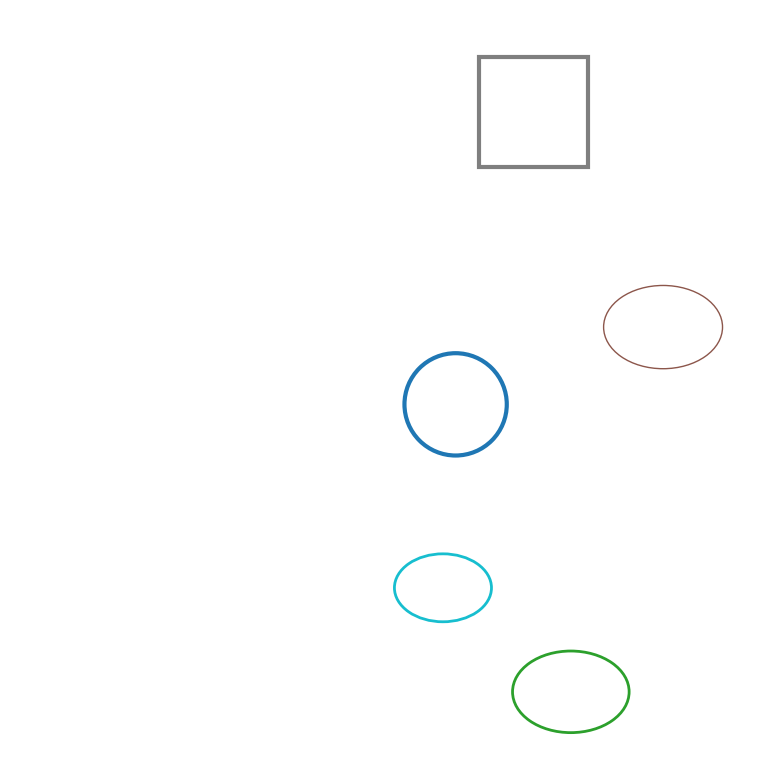[{"shape": "circle", "thickness": 1.5, "radius": 0.33, "center": [0.592, 0.475]}, {"shape": "oval", "thickness": 1, "radius": 0.38, "center": [0.741, 0.102]}, {"shape": "oval", "thickness": 0.5, "radius": 0.39, "center": [0.861, 0.575]}, {"shape": "square", "thickness": 1.5, "radius": 0.36, "center": [0.693, 0.855]}, {"shape": "oval", "thickness": 1, "radius": 0.32, "center": [0.575, 0.237]}]